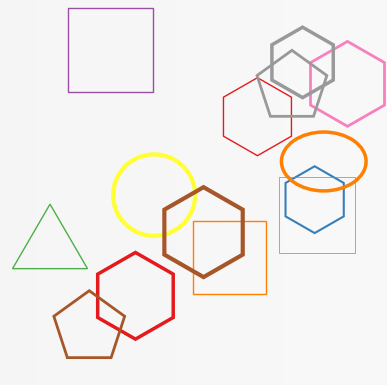[{"shape": "hexagon", "thickness": 2.5, "radius": 0.56, "center": [0.35, 0.232]}, {"shape": "hexagon", "thickness": 1, "radius": 0.51, "center": [0.664, 0.697]}, {"shape": "hexagon", "thickness": 1.5, "radius": 0.43, "center": [0.812, 0.481]}, {"shape": "square", "thickness": 0.5, "radius": 0.49, "center": [0.818, 0.443]}, {"shape": "triangle", "thickness": 1, "radius": 0.56, "center": [0.129, 0.358]}, {"shape": "square", "thickness": 1, "radius": 0.54, "center": [0.285, 0.869]}, {"shape": "oval", "thickness": 2.5, "radius": 0.55, "center": [0.836, 0.581]}, {"shape": "square", "thickness": 1, "radius": 0.47, "center": [0.592, 0.33]}, {"shape": "circle", "thickness": 3, "radius": 0.53, "center": [0.398, 0.493]}, {"shape": "hexagon", "thickness": 3, "radius": 0.58, "center": [0.525, 0.397]}, {"shape": "pentagon", "thickness": 2, "radius": 0.48, "center": [0.23, 0.149]}, {"shape": "hexagon", "thickness": 2, "radius": 0.55, "center": [0.897, 0.782]}, {"shape": "hexagon", "thickness": 2.5, "radius": 0.46, "center": [0.781, 0.838]}, {"shape": "pentagon", "thickness": 2, "radius": 0.47, "center": [0.753, 0.775]}]